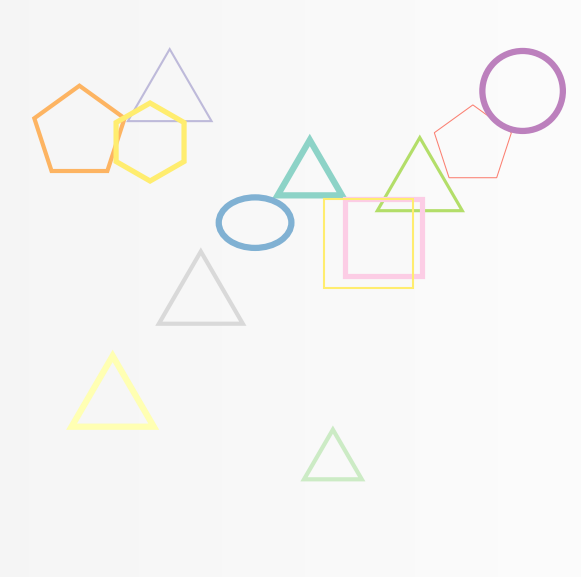[{"shape": "triangle", "thickness": 3, "radius": 0.32, "center": [0.533, 0.693]}, {"shape": "triangle", "thickness": 3, "radius": 0.41, "center": [0.194, 0.301]}, {"shape": "triangle", "thickness": 1, "radius": 0.42, "center": [0.292, 0.831]}, {"shape": "pentagon", "thickness": 0.5, "radius": 0.35, "center": [0.814, 0.748]}, {"shape": "oval", "thickness": 3, "radius": 0.31, "center": [0.439, 0.614]}, {"shape": "pentagon", "thickness": 2, "radius": 0.41, "center": [0.137, 0.769]}, {"shape": "triangle", "thickness": 1.5, "radius": 0.42, "center": [0.722, 0.676]}, {"shape": "square", "thickness": 2.5, "radius": 0.33, "center": [0.659, 0.588]}, {"shape": "triangle", "thickness": 2, "radius": 0.42, "center": [0.346, 0.48]}, {"shape": "circle", "thickness": 3, "radius": 0.35, "center": [0.899, 0.842]}, {"shape": "triangle", "thickness": 2, "radius": 0.29, "center": [0.573, 0.198]}, {"shape": "square", "thickness": 1, "radius": 0.38, "center": [0.634, 0.578]}, {"shape": "hexagon", "thickness": 2.5, "radius": 0.34, "center": [0.258, 0.753]}]